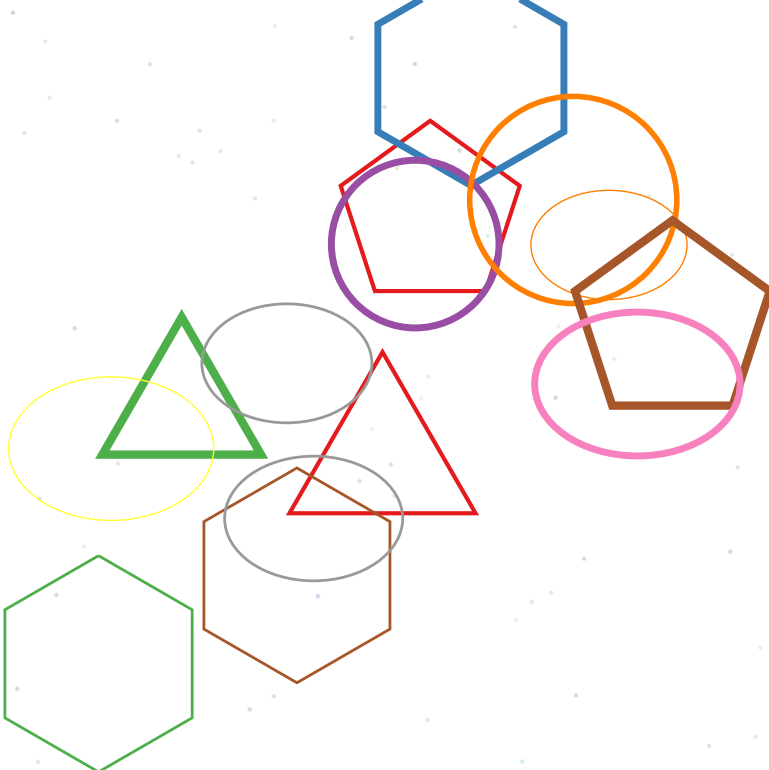[{"shape": "triangle", "thickness": 1.5, "radius": 0.7, "center": [0.497, 0.403]}, {"shape": "pentagon", "thickness": 1.5, "radius": 0.61, "center": [0.559, 0.721]}, {"shape": "hexagon", "thickness": 2.5, "radius": 0.7, "center": [0.612, 0.899]}, {"shape": "hexagon", "thickness": 1, "radius": 0.7, "center": [0.128, 0.138]}, {"shape": "triangle", "thickness": 3, "radius": 0.59, "center": [0.236, 0.469]}, {"shape": "circle", "thickness": 2.5, "radius": 0.54, "center": [0.539, 0.683]}, {"shape": "oval", "thickness": 0.5, "radius": 0.51, "center": [0.791, 0.682]}, {"shape": "circle", "thickness": 2, "radius": 0.67, "center": [0.744, 0.74]}, {"shape": "oval", "thickness": 0.5, "radius": 0.67, "center": [0.144, 0.417]}, {"shape": "pentagon", "thickness": 3, "radius": 0.66, "center": [0.873, 0.581]}, {"shape": "hexagon", "thickness": 1, "radius": 0.7, "center": [0.386, 0.253]}, {"shape": "oval", "thickness": 2.5, "radius": 0.67, "center": [0.828, 0.501]}, {"shape": "oval", "thickness": 1, "radius": 0.55, "center": [0.373, 0.528]}, {"shape": "oval", "thickness": 1, "radius": 0.58, "center": [0.407, 0.327]}]